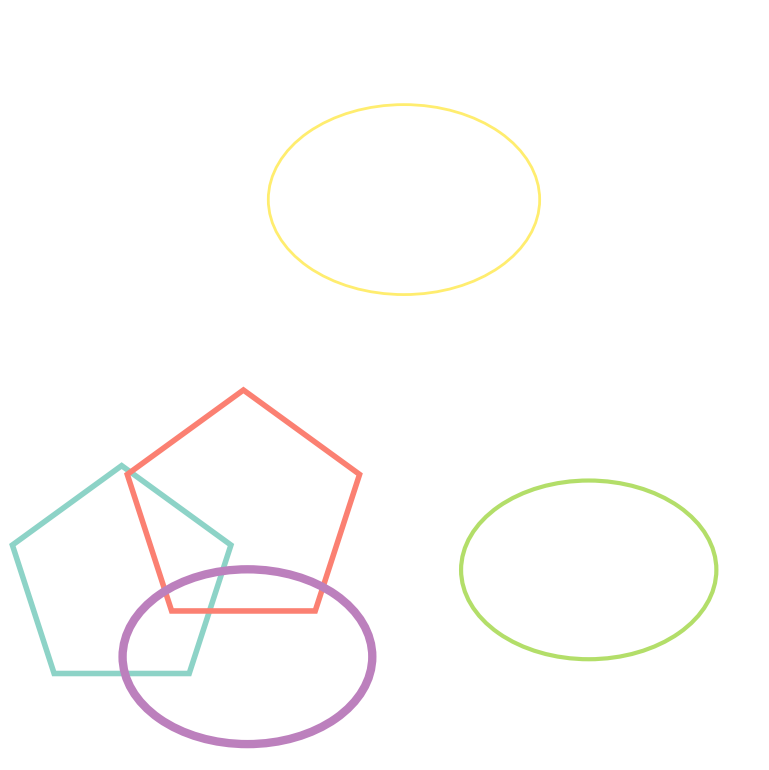[{"shape": "pentagon", "thickness": 2, "radius": 0.75, "center": [0.158, 0.246]}, {"shape": "pentagon", "thickness": 2, "radius": 0.79, "center": [0.316, 0.335]}, {"shape": "oval", "thickness": 1.5, "radius": 0.83, "center": [0.765, 0.26]}, {"shape": "oval", "thickness": 3, "radius": 0.81, "center": [0.321, 0.147]}, {"shape": "oval", "thickness": 1, "radius": 0.88, "center": [0.525, 0.741]}]